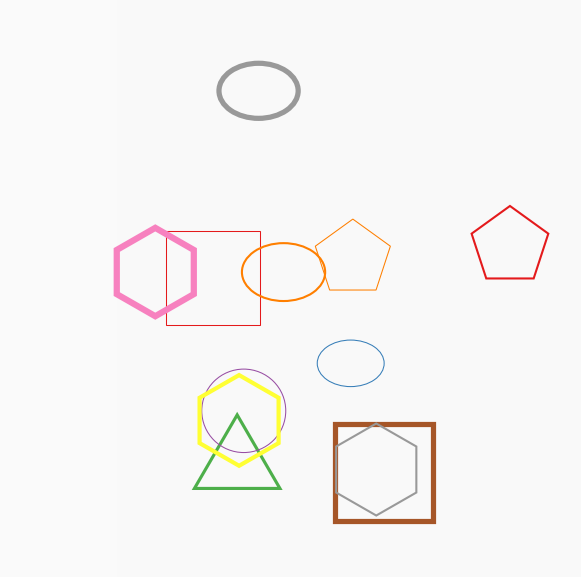[{"shape": "pentagon", "thickness": 1, "radius": 0.35, "center": [0.877, 0.573]}, {"shape": "square", "thickness": 0.5, "radius": 0.41, "center": [0.366, 0.518]}, {"shape": "oval", "thickness": 0.5, "radius": 0.29, "center": [0.603, 0.37]}, {"shape": "triangle", "thickness": 1.5, "radius": 0.42, "center": [0.408, 0.196]}, {"shape": "circle", "thickness": 0.5, "radius": 0.36, "center": [0.419, 0.288]}, {"shape": "oval", "thickness": 1, "radius": 0.36, "center": [0.488, 0.528]}, {"shape": "pentagon", "thickness": 0.5, "radius": 0.34, "center": [0.607, 0.552]}, {"shape": "hexagon", "thickness": 2, "radius": 0.39, "center": [0.411, 0.271]}, {"shape": "square", "thickness": 2.5, "radius": 0.42, "center": [0.66, 0.181]}, {"shape": "hexagon", "thickness": 3, "radius": 0.38, "center": [0.267, 0.528]}, {"shape": "oval", "thickness": 2.5, "radius": 0.34, "center": [0.445, 0.842]}, {"shape": "hexagon", "thickness": 1, "radius": 0.4, "center": [0.647, 0.186]}]